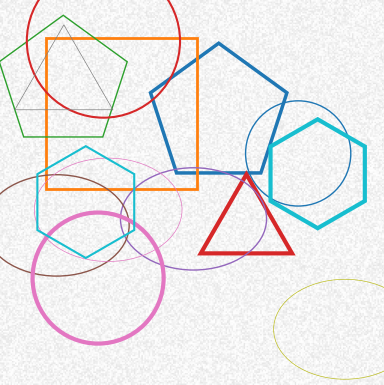[{"shape": "pentagon", "thickness": 2.5, "radius": 0.93, "center": [0.568, 0.701]}, {"shape": "circle", "thickness": 1, "radius": 0.68, "center": [0.774, 0.601]}, {"shape": "square", "thickness": 2, "radius": 0.98, "center": [0.315, 0.706]}, {"shape": "pentagon", "thickness": 1, "radius": 0.87, "center": [0.164, 0.786]}, {"shape": "triangle", "thickness": 3, "radius": 0.68, "center": [0.64, 0.41]}, {"shape": "circle", "thickness": 1.5, "radius": 0.99, "center": [0.269, 0.893]}, {"shape": "oval", "thickness": 1, "radius": 0.95, "center": [0.503, 0.431]}, {"shape": "oval", "thickness": 1, "radius": 0.94, "center": [0.147, 0.415]}, {"shape": "oval", "thickness": 0.5, "radius": 0.96, "center": [0.281, 0.455]}, {"shape": "circle", "thickness": 3, "radius": 0.85, "center": [0.255, 0.278]}, {"shape": "triangle", "thickness": 0.5, "radius": 0.74, "center": [0.166, 0.788]}, {"shape": "oval", "thickness": 0.5, "radius": 0.93, "center": [0.896, 0.145]}, {"shape": "hexagon", "thickness": 3, "radius": 0.71, "center": [0.825, 0.549]}, {"shape": "hexagon", "thickness": 1.5, "radius": 0.73, "center": [0.223, 0.475]}]